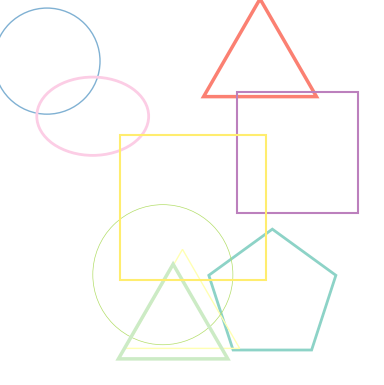[{"shape": "pentagon", "thickness": 2, "radius": 0.87, "center": [0.707, 0.231]}, {"shape": "triangle", "thickness": 1, "radius": 0.86, "center": [0.474, 0.181]}, {"shape": "triangle", "thickness": 2.5, "radius": 0.85, "center": [0.675, 0.834]}, {"shape": "circle", "thickness": 1, "radius": 0.69, "center": [0.122, 0.841]}, {"shape": "circle", "thickness": 0.5, "radius": 0.91, "center": [0.423, 0.287]}, {"shape": "oval", "thickness": 2, "radius": 0.73, "center": [0.241, 0.698]}, {"shape": "square", "thickness": 1.5, "radius": 0.79, "center": [0.773, 0.603]}, {"shape": "triangle", "thickness": 2.5, "radius": 0.82, "center": [0.45, 0.15]}, {"shape": "square", "thickness": 1.5, "radius": 0.94, "center": [0.501, 0.46]}]